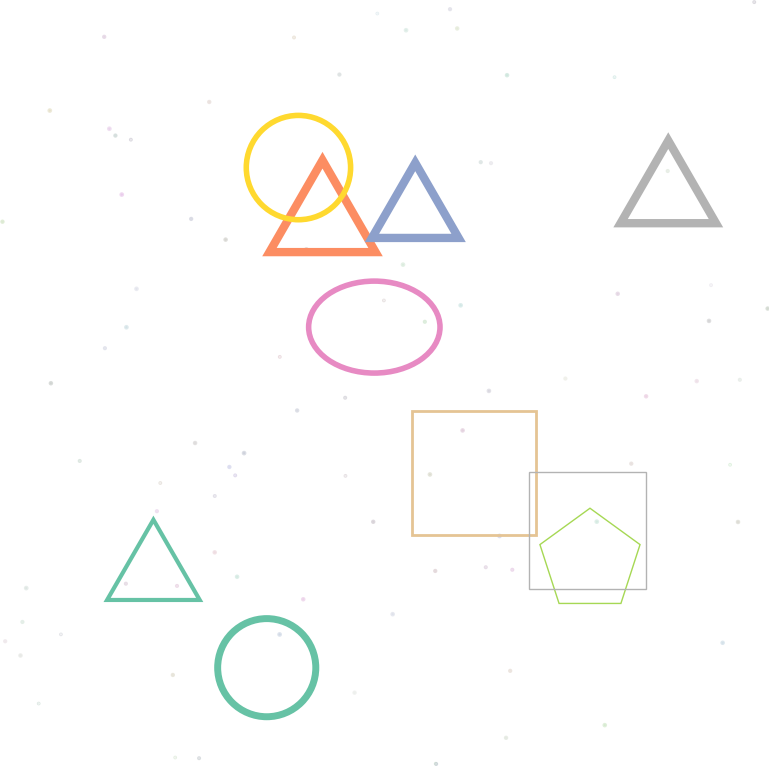[{"shape": "triangle", "thickness": 1.5, "radius": 0.35, "center": [0.199, 0.256]}, {"shape": "circle", "thickness": 2.5, "radius": 0.32, "center": [0.346, 0.133]}, {"shape": "triangle", "thickness": 3, "radius": 0.4, "center": [0.419, 0.712]}, {"shape": "triangle", "thickness": 3, "radius": 0.33, "center": [0.539, 0.723]}, {"shape": "oval", "thickness": 2, "radius": 0.43, "center": [0.486, 0.575]}, {"shape": "pentagon", "thickness": 0.5, "radius": 0.34, "center": [0.766, 0.272]}, {"shape": "circle", "thickness": 2, "radius": 0.34, "center": [0.388, 0.782]}, {"shape": "square", "thickness": 1, "radius": 0.4, "center": [0.616, 0.386]}, {"shape": "triangle", "thickness": 3, "radius": 0.36, "center": [0.868, 0.746]}, {"shape": "square", "thickness": 0.5, "radius": 0.38, "center": [0.763, 0.311]}]